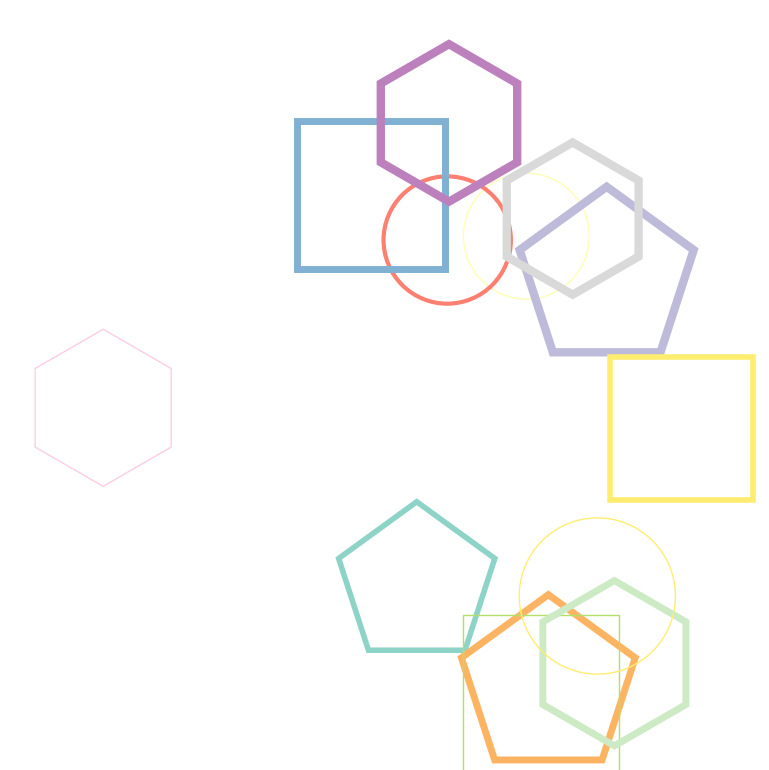[{"shape": "pentagon", "thickness": 2, "radius": 0.53, "center": [0.541, 0.242]}, {"shape": "circle", "thickness": 0.5, "radius": 0.41, "center": [0.684, 0.693]}, {"shape": "pentagon", "thickness": 3, "radius": 0.59, "center": [0.788, 0.639]}, {"shape": "circle", "thickness": 1.5, "radius": 0.41, "center": [0.581, 0.688]}, {"shape": "square", "thickness": 2.5, "radius": 0.48, "center": [0.481, 0.747]}, {"shape": "pentagon", "thickness": 2.5, "radius": 0.59, "center": [0.712, 0.109]}, {"shape": "square", "thickness": 0.5, "radius": 0.51, "center": [0.702, 0.1]}, {"shape": "hexagon", "thickness": 0.5, "radius": 0.51, "center": [0.134, 0.47]}, {"shape": "hexagon", "thickness": 3, "radius": 0.49, "center": [0.744, 0.716]}, {"shape": "hexagon", "thickness": 3, "radius": 0.51, "center": [0.583, 0.84]}, {"shape": "hexagon", "thickness": 2.5, "radius": 0.54, "center": [0.798, 0.139]}, {"shape": "square", "thickness": 2, "radius": 0.46, "center": [0.885, 0.443]}, {"shape": "circle", "thickness": 0.5, "radius": 0.51, "center": [0.776, 0.226]}]